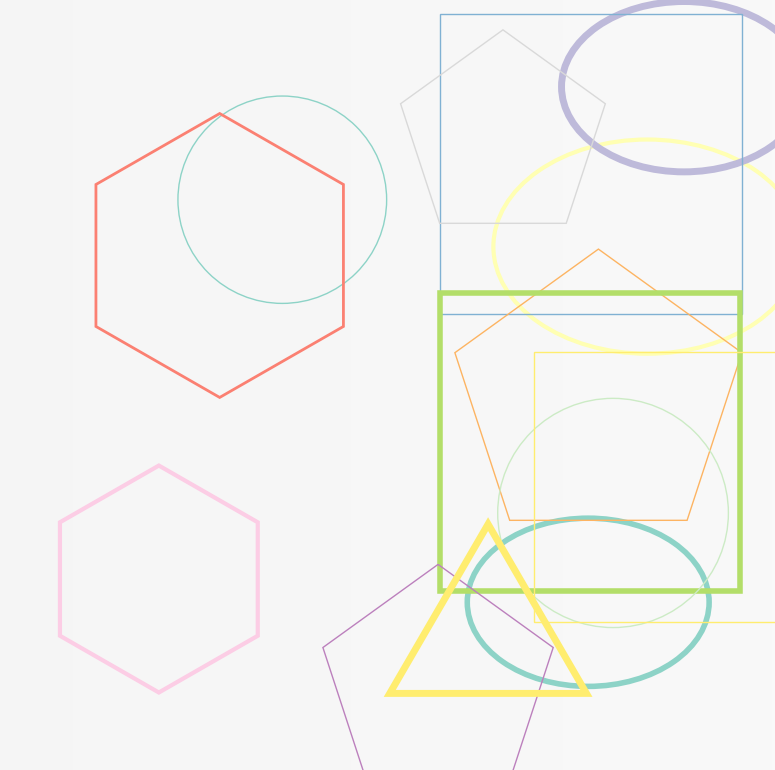[{"shape": "oval", "thickness": 2, "radius": 0.78, "center": [0.759, 0.218]}, {"shape": "circle", "thickness": 0.5, "radius": 0.67, "center": [0.364, 0.741]}, {"shape": "oval", "thickness": 1.5, "radius": 0.99, "center": [0.835, 0.68]}, {"shape": "oval", "thickness": 2.5, "radius": 0.79, "center": [0.883, 0.887]}, {"shape": "hexagon", "thickness": 1, "radius": 0.92, "center": [0.283, 0.668]}, {"shape": "square", "thickness": 0.5, "radius": 0.97, "center": [0.763, 0.787]}, {"shape": "pentagon", "thickness": 0.5, "radius": 0.97, "center": [0.772, 0.482]}, {"shape": "square", "thickness": 2, "radius": 0.97, "center": [0.761, 0.426]}, {"shape": "hexagon", "thickness": 1.5, "radius": 0.74, "center": [0.205, 0.248]}, {"shape": "pentagon", "thickness": 0.5, "radius": 0.69, "center": [0.649, 0.822]}, {"shape": "pentagon", "thickness": 0.5, "radius": 0.78, "center": [0.565, 0.111]}, {"shape": "circle", "thickness": 0.5, "radius": 0.74, "center": [0.791, 0.334]}, {"shape": "square", "thickness": 0.5, "radius": 0.88, "center": [0.865, 0.368]}, {"shape": "triangle", "thickness": 2.5, "radius": 0.73, "center": [0.63, 0.173]}]